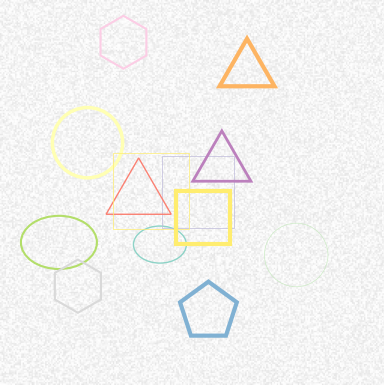[{"shape": "oval", "thickness": 1, "radius": 0.34, "center": [0.415, 0.365]}, {"shape": "circle", "thickness": 2.5, "radius": 0.46, "center": [0.227, 0.629]}, {"shape": "square", "thickness": 0.5, "radius": 0.47, "center": [0.515, 0.501]}, {"shape": "triangle", "thickness": 1, "radius": 0.49, "center": [0.36, 0.492]}, {"shape": "pentagon", "thickness": 3, "radius": 0.39, "center": [0.541, 0.191]}, {"shape": "triangle", "thickness": 3, "radius": 0.41, "center": [0.642, 0.817]}, {"shape": "oval", "thickness": 1.5, "radius": 0.49, "center": [0.153, 0.37]}, {"shape": "hexagon", "thickness": 1.5, "radius": 0.34, "center": [0.321, 0.89]}, {"shape": "hexagon", "thickness": 1.5, "radius": 0.35, "center": [0.202, 0.257]}, {"shape": "triangle", "thickness": 2, "radius": 0.44, "center": [0.576, 0.573]}, {"shape": "circle", "thickness": 0.5, "radius": 0.41, "center": [0.769, 0.338]}, {"shape": "square", "thickness": 3, "radius": 0.35, "center": [0.527, 0.436]}, {"shape": "square", "thickness": 0.5, "radius": 0.49, "center": [0.393, 0.504]}]